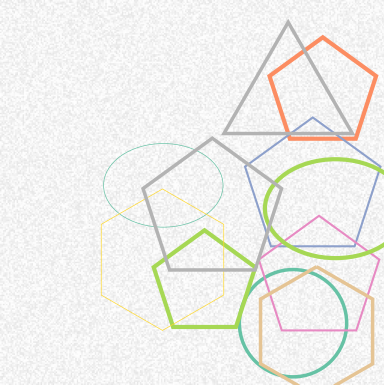[{"shape": "oval", "thickness": 0.5, "radius": 0.78, "center": [0.424, 0.519]}, {"shape": "circle", "thickness": 2.5, "radius": 0.7, "center": [0.761, 0.161]}, {"shape": "pentagon", "thickness": 3, "radius": 0.73, "center": [0.838, 0.757]}, {"shape": "pentagon", "thickness": 1.5, "radius": 0.92, "center": [0.812, 0.51]}, {"shape": "pentagon", "thickness": 1.5, "radius": 0.82, "center": [0.829, 0.275]}, {"shape": "pentagon", "thickness": 3, "radius": 0.69, "center": [0.531, 0.263]}, {"shape": "oval", "thickness": 3, "radius": 0.92, "center": [0.872, 0.458]}, {"shape": "hexagon", "thickness": 0.5, "radius": 0.92, "center": [0.422, 0.325]}, {"shape": "hexagon", "thickness": 2.5, "radius": 0.84, "center": [0.822, 0.139]}, {"shape": "triangle", "thickness": 2.5, "radius": 0.96, "center": [0.749, 0.749]}, {"shape": "pentagon", "thickness": 2.5, "radius": 0.95, "center": [0.551, 0.452]}]